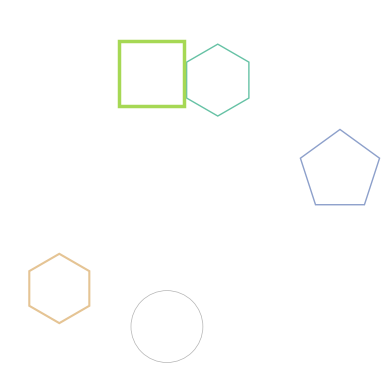[{"shape": "hexagon", "thickness": 1, "radius": 0.47, "center": [0.566, 0.792]}, {"shape": "pentagon", "thickness": 1, "radius": 0.54, "center": [0.883, 0.556]}, {"shape": "square", "thickness": 2.5, "radius": 0.42, "center": [0.393, 0.81]}, {"shape": "hexagon", "thickness": 1.5, "radius": 0.45, "center": [0.154, 0.251]}, {"shape": "circle", "thickness": 0.5, "radius": 0.47, "center": [0.434, 0.152]}]